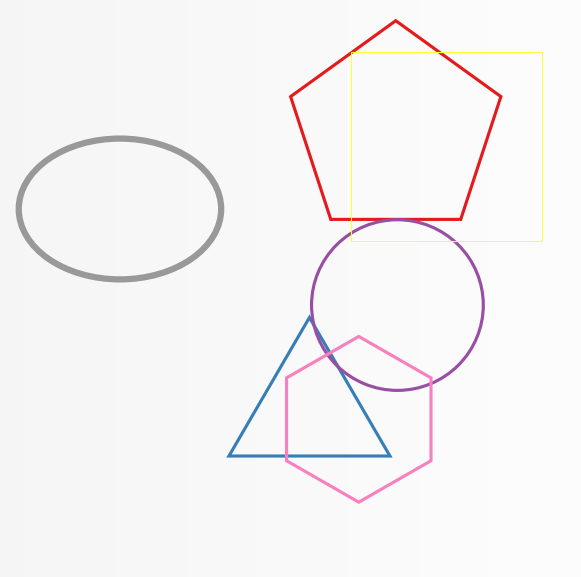[{"shape": "pentagon", "thickness": 1.5, "radius": 0.95, "center": [0.681, 0.773]}, {"shape": "triangle", "thickness": 1.5, "radius": 0.8, "center": [0.532, 0.289]}, {"shape": "circle", "thickness": 1.5, "radius": 0.74, "center": [0.684, 0.471]}, {"shape": "square", "thickness": 0.5, "radius": 0.82, "center": [0.768, 0.745]}, {"shape": "hexagon", "thickness": 1.5, "radius": 0.72, "center": [0.617, 0.273]}, {"shape": "oval", "thickness": 3, "radius": 0.87, "center": [0.206, 0.637]}]